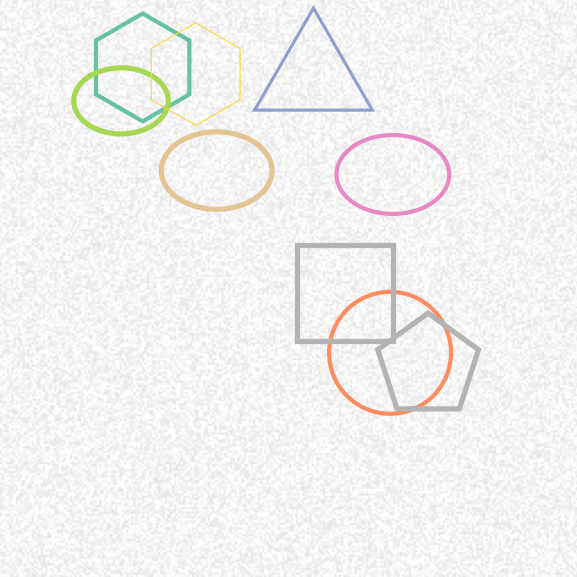[{"shape": "hexagon", "thickness": 2, "radius": 0.47, "center": [0.247, 0.882]}, {"shape": "circle", "thickness": 2, "radius": 0.53, "center": [0.675, 0.388]}, {"shape": "triangle", "thickness": 1.5, "radius": 0.59, "center": [0.543, 0.867]}, {"shape": "oval", "thickness": 2, "radius": 0.49, "center": [0.68, 0.697]}, {"shape": "oval", "thickness": 2.5, "radius": 0.41, "center": [0.21, 0.825]}, {"shape": "hexagon", "thickness": 0.5, "radius": 0.44, "center": [0.339, 0.871]}, {"shape": "oval", "thickness": 2.5, "radius": 0.48, "center": [0.375, 0.704]}, {"shape": "square", "thickness": 2.5, "radius": 0.41, "center": [0.598, 0.492]}, {"shape": "pentagon", "thickness": 2.5, "radius": 0.46, "center": [0.741, 0.365]}]